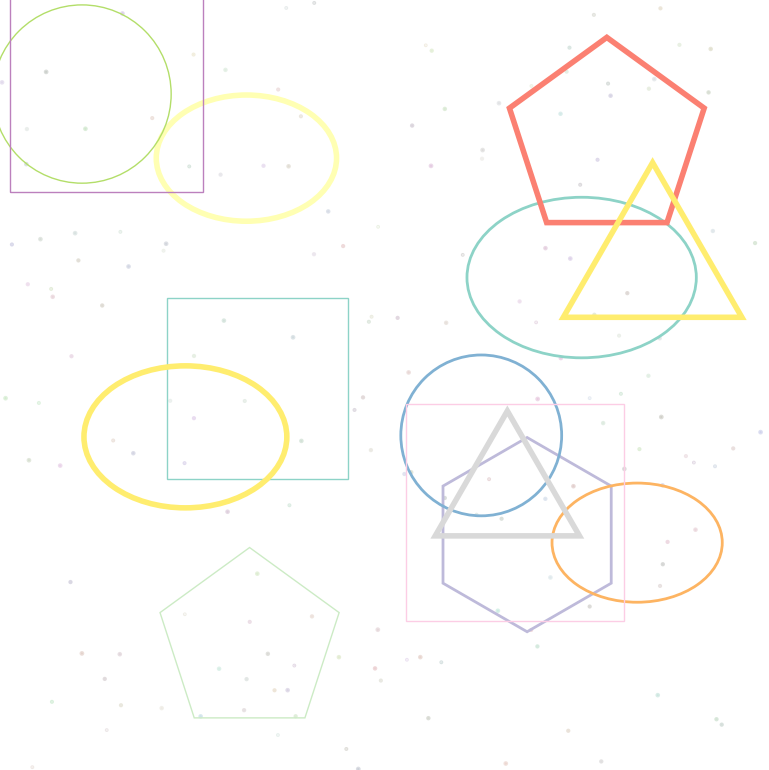[{"shape": "square", "thickness": 0.5, "radius": 0.59, "center": [0.335, 0.495]}, {"shape": "oval", "thickness": 1, "radius": 0.74, "center": [0.755, 0.64]}, {"shape": "oval", "thickness": 2, "radius": 0.59, "center": [0.32, 0.795]}, {"shape": "hexagon", "thickness": 1, "radius": 0.63, "center": [0.685, 0.306]}, {"shape": "pentagon", "thickness": 2, "radius": 0.66, "center": [0.788, 0.818]}, {"shape": "circle", "thickness": 1, "radius": 0.52, "center": [0.625, 0.435]}, {"shape": "oval", "thickness": 1, "radius": 0.55, "center": [0.827, 0.295]}, {"shape": "circle", "thickness": 0.5, "radius": 0.58, "center": [0.107, 0.878]}, {"shape": "square", "thickness": 0.5, "radius": 0.71, "center": [0.669, 0.335]}, {"shape": "triangle", "thickness": 2, "radius": 0.54, "center": [0.659, 0.358]}, {"shape": "square", "thickness": 0.5, "radius": 0.63, "center": [0.139, 0.877]}, {"shape": "pentagon", "thickness": 0.5, "radius": 0.61, "center": [0.324, 0.167]}, {"shape": "oval", "thickness": 2, "radius": 0.66, "center": [0.241, 0.433]}, {"shape": "triangle", "thickness": 2, "radius": 0.67, "center": [0.848, 0.655]}]